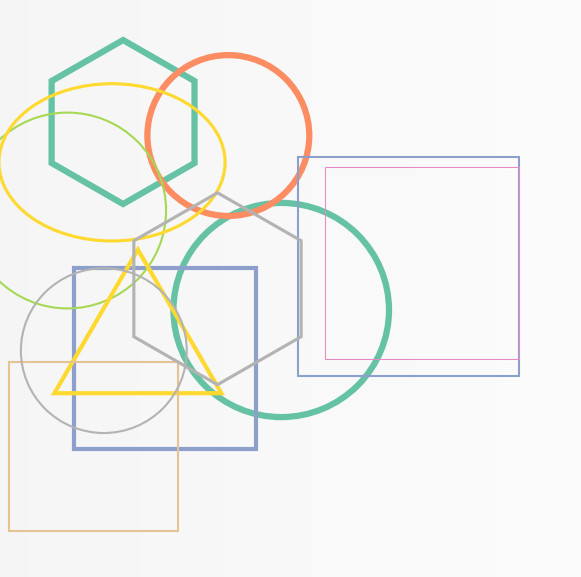[{"shape": "hexagon", "thickness": 3, "radius": 0.71, "center": [0.212, 0.788]}, {"shape": "circle", "thickness": 3, "radius": 0.93, "center": [0.484, 0.462]}, {"shape": "circle", "thickness": 3, "radius": 0.7, "center": [0.393, 0.764]}, {"shape": "square", "thickness": 1, "radius": 0.95, "center": [0.703, 0.538]}, {"shape": "square", "thickness": 2, "radius": 0.78, "center": [0.284, 0.378]}, {"shape": "square", "thickness": 0.5, "radius": 0.83, "center": [0.726, 0.544]}, {"shape": "circle", "thickness": 1, "radius": 0.85, "center": [0.116, 0.635]}, {"shape": "triangle", "thickness": 2, "radius": 0.83, "center": [0.237, 0.401]}, {"shape": "oval", "thickness": 1.5, "radius": 0.97, "center": [0.193, 0.718]}, {"shape": "square", "thickness": 1, "radius": 0.73, "center": [0.161, 0.226]}, {"shape": "hexagon", "thickness": 1.5, "radius": 0.83, "center": [0.374, 0.499]}, {"shape": "circle", "thickness": 1, "radius": 0.71, "center": [0.179, 0.392]}]